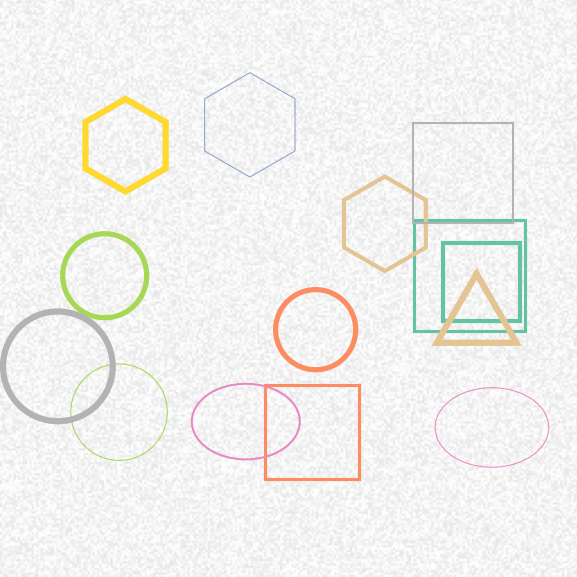[{"shape": "square", "thickness": 1.5, "radius": 0.48, "center": [0.812, 0.521]}, {"shape": "square", "thickness": 2, "radius": 0.33, "center": [0.834, 0.511]}, {"shape": "square", "thickness": 1.5, "radius": 0.41, "center": [0.54, 0.251]}, {"shape": "circle", "thickness": 2.5, "radius": 0.35, "center": [0.547, 0.428]}, {"shape": "hexagon", "thickness": 0.5, "radius": 0.45, "center": [0.433, 0.783]}, {"shape": "oval", "thickness": 1, "radius": 0.47, "center": [0.426, 0.269]}, {"shape": "oval", "thickness": 0.5, "radius": 0.49, "center": [0.852, 0.259]}, {"shape": "circle", "thickness": 2.5, "radius": 0.36, "center": [0.181, 0.522]}, {"shape": "circle", "thickness": 0.5, "radius": 0.42, "center": [0.206, 0.285]}, {"shape": "hexagon", "thickness": 3, "radius": 0.4, "center": [0.217, 0.748]}, {"shape": "triangle", "thickness": 3, "radius": 0.4, "center": [0.825, 0.445]}, {"shape": "hexagon", "thickness": 2, "radius": 0.41, "center": [0.666, 0.612]}, {"shape": "square", "thickness": 1, "radius": 0.44, "center": [0.802, 0.7]}, {"shape": "circle", "thickness": 3, "radius": 0.47, "center": [0.1, 0.365]}]